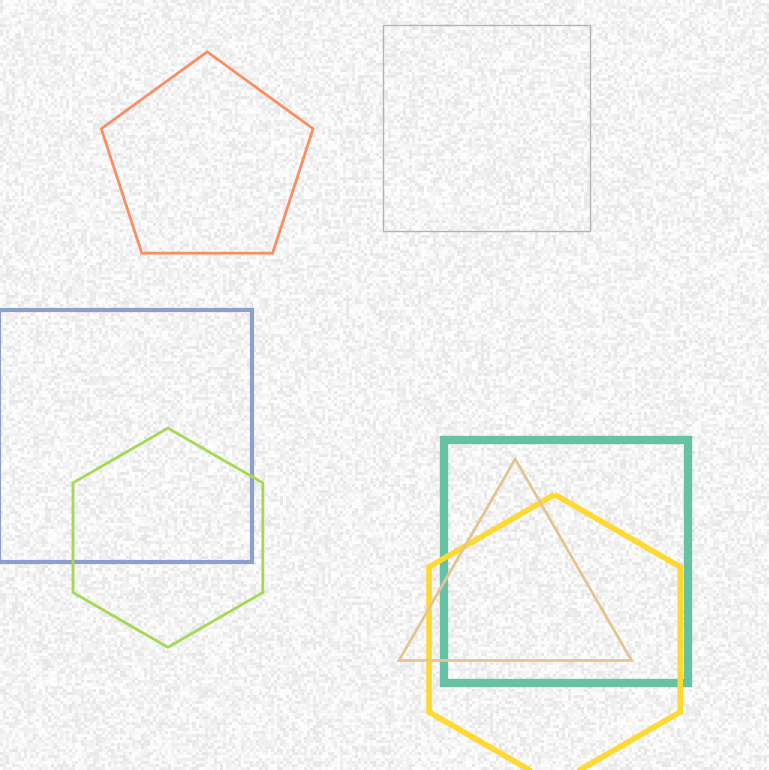[{"shape": "square", "thickness": 3, "radius": 0.79, "center": [0.735, 0.271]}, {"shape": "pentagon", "thickness": 1, "radius": 0.72, "center": [0.269, 0.788]}, {"shape": "square", "thickness": 1.5, "radius": 0.82, "center": [0.163, 0.434]}, {"shape": "hexagon", "thickness": 1, "radius": 0.71, "center": [0.218, 0.302]}, {"shape": "hexagon", "thickness": 2, "radius": 0.94, "center": [0.72, 0.17]}, {"shape": "triangle", "thickness": 1, "radius": 0.87, "center": [0.669, 0.229]}, {"shape": "square", "thickness": 0.5, "radius": 0.67, "center": [0.632, 0.834]}]